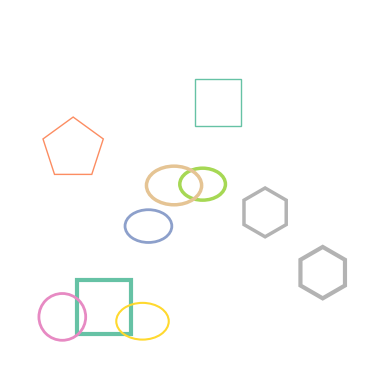[{"shape": "square", "thickness": 1, "radius": 0.3, "center": [0.567, 0.734]}, {"shape": "square", "thickness": 3, "radius": 0.35, "center": [0.271, 0.204]}, {"shape": "pentagon", "thickness": 1, "radius": 0.41, "center": [0.19, 0.614]}, {"shape": "oval", "thickness": 2, "radius": 0.3, "center": [0.386, 0.413]}, {"shape": "circle", "thickness": 2, "radius": 0.3, "center": [0.162, 0.177]}, {"shape": "oval", "thickness": 2.5, "radius": 0.3, "center": [0.526, 0.522]}, {"shape": "oval", "thickness": 1.5, "radius": 0.34, "center": [0.37, 0.166]}, {"shape": "oval", "thickness": 2.5, "radius": 0.36, "center": [0.452, 0.518]}, {"shape": "hexagon", "thickness": 3, "radius": 0.33, "center": [0.838, 0.292]}, {"shape": "hexagon", "thickness": 2.5, "radius": 0.32, "center": [0.689, 0.448]}]